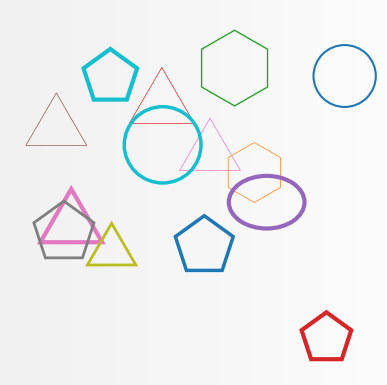[{"shape": "circle", "thickness": 1.5, "radius": 0.4, "center": [0.889, 0.803]}, {"shape": "pentagon", "thickness": 2.5, "radius": 0.39, "center": [0.527, 0.361]}, {"shape": "hexagon", "thickness": 0.5, "radius": 0.39, "center": [0.656, 0.552]}, {"shape": "hexagon", "thickness": 1, "radius": 0.49, "center": [0.605, 0.823]}, {"shape": "pentagon", "thickness": 3, "radius": 0.34, "center": [0.842, 0.122]}, {"shape": "triangle", "thickness": 0.5, "radius": 0.48, "center": [0.418, 0.728]}, {"shape": "oval", "thickness": 3, "radius": 0.49, "center": [0.688, 0.475]}, {"shape": "triangle", "thickness": 0.5, "radius": 0.45, "center": [0.145, 0.667]}, {"shape": "triangle", "thickness": 0.5, "radius": 0.45, "center": [0.542, 0.602]}, {"shape": "triangle", "thickness": 3, "radius": 0.46, "center": [0.184, 0.417]}, {"shape": "pentagon", "thickness": 2, "radius": 0.41, "center": [0.165, 0.396]}, {"shape": "triangle", "thickness": 2, "radius": 0.36, "center": [0.288, 0.348]}, {"shape": "pentagon", "thickness": 3, "radius": 0.36, "center": [0.285, 0.8]}, {"shape": "circle", "thickness": 2.5, "radius": 0.5, "center": [0.42, 0.624]}]